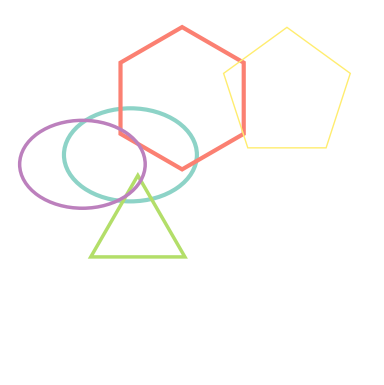[{"shape": "oval", "thickness": 3, "radius": 0.86, "center": [0.339, 0.598]}, {"shape": "hexagon", "thickness": 3, "radius": 0.92, "center": [0.473, 0.745]}, {"shape": "triangle", "thickness": 2.5, "radius": 0.71, "center": [0.358, 0.403]}, {"shape": "oval", "thickness": 2.5, "radius": 0.82, "center": [0.214, 0.573]}, {"shape": "pentagon", "thickness": 1, "radius": 0.87, "center": [0.745, 0.756]}]